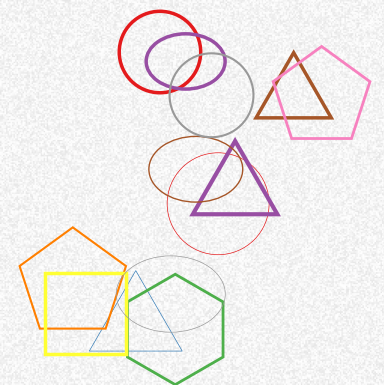[{"shape": "circle", "thickness": 0.5, "radius": 0.66, "center": [0.567, 0.471]}, {"shape": "circle", "thickness": 2.5, "radius": 0.53, "center": [0.416, 0.865]}, {"shape": "triangle", "thickness": 0.5, "radius": 0.7, "center": [0.353, 0.158]}, {"shape": "hexagon", "thickness": 2, "radius": 0.72, "center": [0.455, 0.144]}, {"shape": "triangle", "thickness": 3, "radius": 0.63, "center": [0.611, 0.507]}, {"shape": "oval", "thickness": 2.5, "radius": 0.51, "center": [0.482, 0.84]}, {"shape": "pentagon", "thickness": 1.5, "radius": 0.73, "center": [0.189, 0.264]}, {"shape": "square", "thickness": 2.5, "radius": 0.52, "center": [0.222, 0.185]}, {"shape": "triangle", "thickness": 2.5, "radius": 0.56, "center": [0.763, 0.75]}, {"shape": "oval", "thickness": 1, "radius": 0.61, "center": [0.509, 0.56]}, {"shape": "pentagon", "thickness": 2, "radius": 0.66, "center": [0.835, 0.747]}, {"shape": "oval", "thickness": 0.5, "radius": 0.71, "center": [0.444, 0.236]}, {"shape": "circle", "thickness": 1.5, "radius": 0.54, "center": [0.549, 0.753]}]